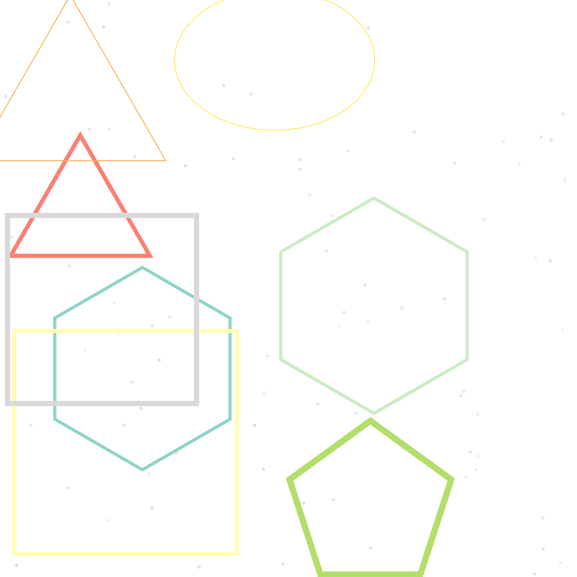[{"shape": "hexagon", "thickness": 1.5, "radius": 0.88, "center": [0.247, 0.361]}, {"shape": "square", "thickness": 2, "radius": 0.97, "center": [0.217, 0.233]}, {"shape": "triangle", "thickness": 2, "radius": 0.7, "center": [0.139, 0.626]}, {"shape": "triangle", "thickness": 0.5, "radius": 0.95, "center": [0.122, 0.816]}, {"shape": "pentagon", "thickness": 3, "radius": 0.74, "center": [0.641, 0.123]}, {"shape": "square", "thickness": 2.5, "radius": 0.82, "center": [0.176, 0.464]}, {"shape": "hexagon", "thickness": 1.5, "radius": 0.93, "center": [0.648, 0.47]}, {"shape": "oval", "thickness": 0.5, "radius": 0.87, "center": [0.476, 0.895]}]